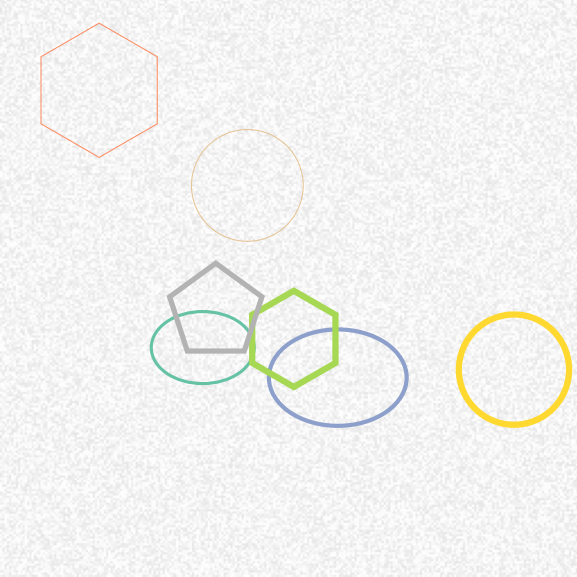[{"shape": "oval", "thickness": 1.5, "radius": 0.45, "center": [0.351, 0.397]}, {"shape": "hexagon", "thickness": 0.5, "radius": 0.58, "center": [0.172, 0.843]}, {"shape": "oval", "thickness": 2, "radius": 0.6, "center": [0.585, 0.345]}, {"shape": "hexagon", "thickness": 3, "radius": 0.42, "center": [0.509, 0.412]}, {"shape": "circle", "thickness": 3, "radius": 0.48, "center": [0.89, 0.359]}, {"shape": "circle", "thickness": 0.5, "radius": 0.48, "center": [0.428, 0.678]}, {"shape": "pentagon", "thickness": 2.5, "radius": 0.42, "center": [0.374, 0.459]}]